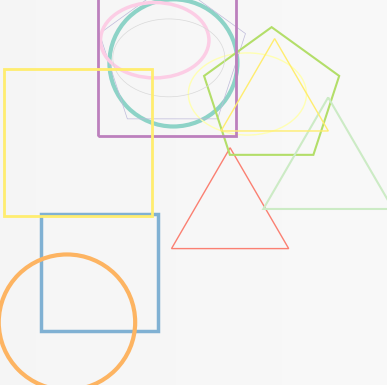[{"shape": "circle", "thickness": 3, "radius": 0.83, "center": [0.448, 0.837]}, {"shape": "oval", "thickness": 1, "radius": 0.76, "center": [0.638, 0.756]}, {"shape": "pentagon", "thickness": 0.5, "radius": 0.99, "center": [0.445, 0.852]}, {"shape": "triangle", "thickness": 1, "radius": 0.87, "center": [0.594, 0.442]}, {"shape": "square", "thickness": 2.5, "radius": 0.76, "center": [0.257, 0.291]}, {"shape": "circle", "thickness": 3, "radius": 0.88, "center": [0.173, 0.163]}, {"shape": "pentagon", "thickness": 1.5, "radius": 0.92, "center": [0.701, 0.746]}, {"shape": "oval", "thickness": 2.5, "radius": 0.7, "center": [0.399, 0.896]}, {"shape": "oval", "thickness": 0.5, "radius": 0.72, "center": [0.436, 0.85]}, {"shape": "square", "thickness": 2, "radius": 0.89, "center": [0.431, 0.824]}, {"shape": "triangle", "thickness": 1.5, "radius": 0.97, "center": [0.847, 0.554]}, {"shape": "square", "thickness": 2, "radius": 0.95, "center": [0.202, 0.629]}, {"shape": "triangle", "thickness": 1, "radius": 0.8, "center": [0.709, 0.74]}]